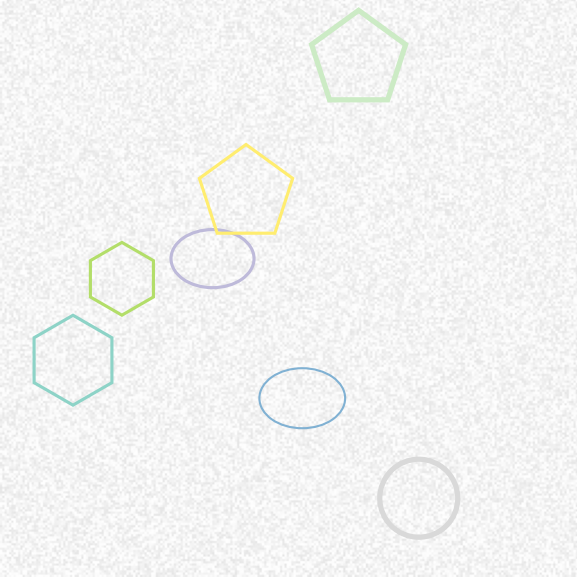[{"shape": "hexagon", "thickness": 1.5, "radius": 0.39, "center": [0.126, 0.375]}, {"shape": "oval", "thickness": 1.5, "radius": 0.36, "center": [0.368, 0.551]}, {"shape": "oval", "thickness": 1, "radius": 0.37, "center": [0.523, 0.31]}, {"shape": "hexagon", "thickness": 1.5, "radius": 0.31, "center": [0.211, 0.516]}, {"shape": "circle", "thickness": 2.5, "radius": 0.34, "center": [0.725, 0.136]}, {"shape": "pentagon", "thickness": 2.5, "radius": 0.43, "center": [0.621, 0.896]}, {"shape": "pentagon", "thickness": 1.5, "radius": 0.42, "center": [0.426, 0.664]}]